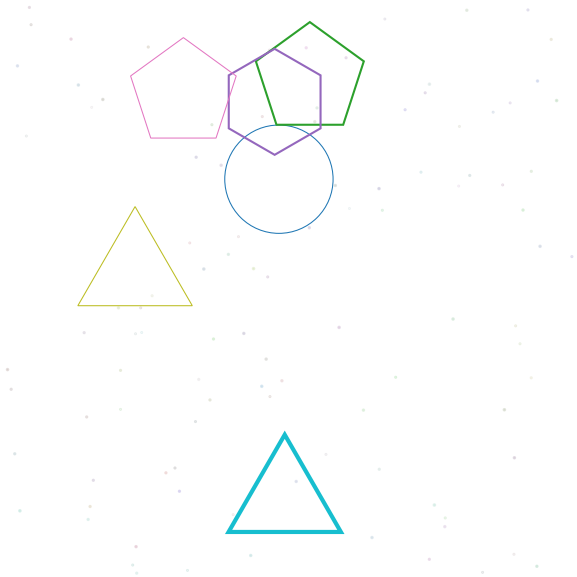[{"shape": "circle", "thickness": 0.5, "radius": 0.47, "center": [0.483, 0.689]}, {"shape": "pentagon", "thickness": 1, "radius": 0.49, "center": [0.537, 0.863]}, {"shape": "hexagon", "thickness": 1, "radius": 0.46, "center": [0.476, 0.823]}, {"shape": "pentagon", "thickness": 0.5, "radius": 0.48, "center": [0.318, 0.838]}, {"shape": "triangle", "thickness": 0.5, "radius": 0.57, "center": [0.234, 0.527]}, {"shape": "triangle", "thickness": 2, "radius": 0.56, "center": [0.493, 0.134]}]